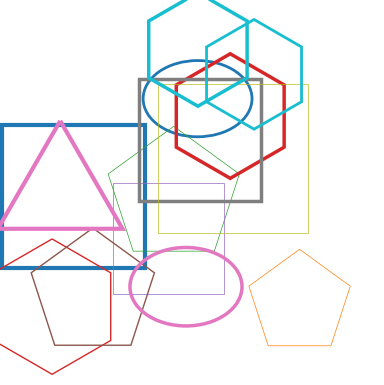[{"shape": "square", "thickness": 3, "radius": 0.93, "center": [0.191, 0.49]}, {"shape": "oval", "thickness": 2, "radius": 0.71, "center": [0.513, 0.744]}, {"shape": "pentagon", "thickness": 0.5, "radius": 0.69, "center": [0.778, 0.214]}, {"shape": "pentagon", "thickness": 0.5, "radius": 0.9, "center": [0.451, 0.493]}, {"shape": "hexagon", "thickness": 1, "radius": 0.88, "center": [0.135, 0.204]}, {"shape": "hexagon", "thickness": 2.5, "radius": 0.81, "center": [0.598, 0.699]}, {"shape": "square", "thickness": 0.5, "radius": 0.72, "center": [0.437, 0.38]}, {"shape": "pentagon", "thickness": 1, "radius": 0.84, "center": [0.241, 0.239]}, {"shape": "triangle", "thickness": 3, "radius": 0.93, "center": [0.156, 0.499]}, {"shape": "oval", "thickness": 2.5, "radius": 0.73, "center": [0.483, 0.255]}, {"shape": "square", "thickness": 2.5, "radius": 0.79, "center": [0.518, 0.635]}, {"shape": "square", "thickness": 0.5, "radius": 0.97, "center": [0.604, 0.588]}, {"shape": "hexagon", "thickness": 2.5, "radius": 0.74, "center": [0.514, 0.872]}, {"shape": "hexagon", "thickness": 2, "radius": 0.71, "center": [0.66, 0.807]}]